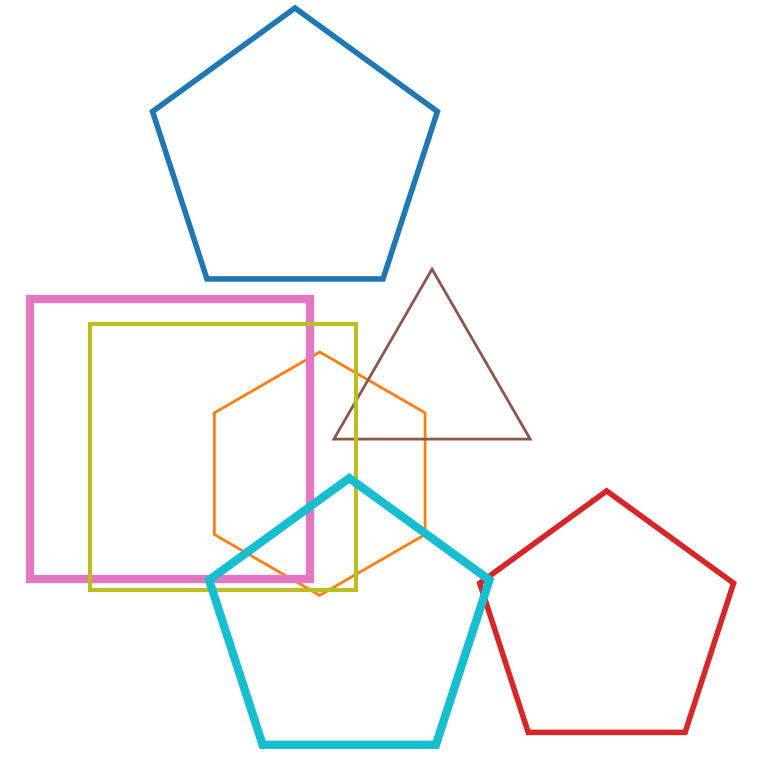[{"shape": "pentagon", "thickness": 2, "radius": 0.97, "center": [0.383, 0.795]}, {"shape": "hexagon", "thickness": 1, "radius": 0.79, "center": [0.415, 0.385]}, {"shape": "pentagon", "thickness": 2, "radius": 0.87, "center": [0.788, 0.189]}, {"shape": "triangle", "thickness": 1, "radius": 0.74, "center": [0.561, 0.503]}, {"shape": "square", "thickness": 3, "radius": 0.91, "center": [0.221, 0.43]}, {"shape": "square", "thickness": 1.5, "radius": 0.87, "center": [0.29, 0.406]}, {"shape": "pentagon", "thickness": 3, "radius": 0.96, "center": [0.454, 0.188]}]